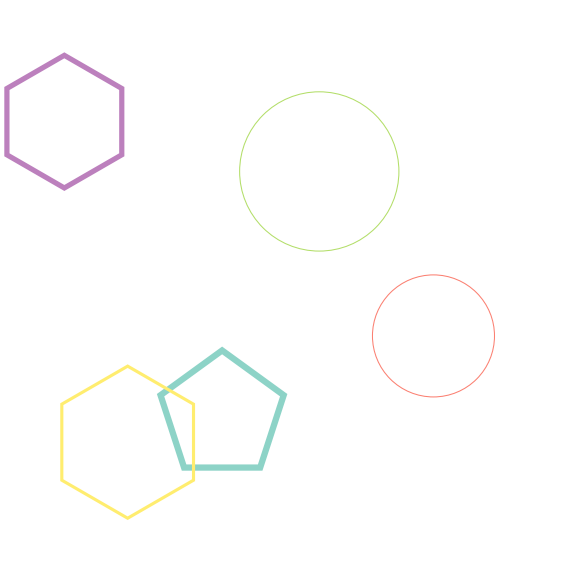[{"shape": "pentagon", "thickness": 3, "radius": 0.56, "center": [0.385, 0.28]}, {"shape": "circle", "thickness": 0.5, "radius": 0.53, "center": [0.751, 0.417]}, {"shape": "circle", "thickness": 0.5, "radius": 0.69, "center": [0.553, 0.702]}, {"shape": "hexagon", "thickness": 2.5, "radius": 0.57, "center": [0.111, 0.788]}, {"shape": "hexagon", "thickness": 1.5, "radius": 0.66, "center": [0.221, 0.233]}]